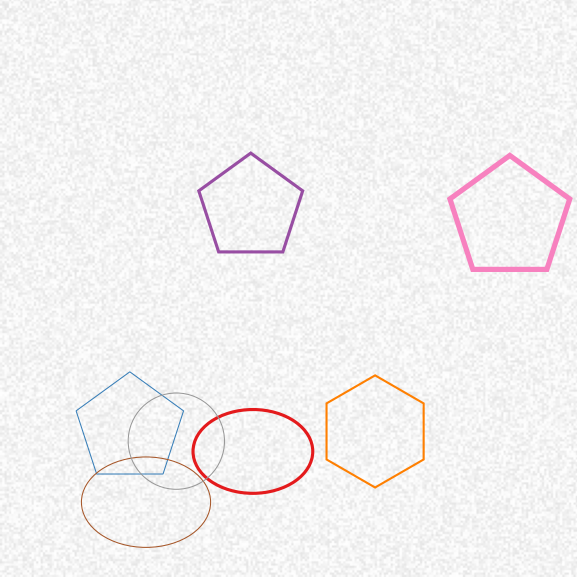[{"shape": "oval", "thickness": 1.5, "radius": 0.52, "center": [0.438, 0.217]}, {"shape": "pentagon", "thickness": 0.5, "radius": 0.49, "center": [0.225, 0.257]}, {"shape": "pentagon", "thickness": 1.5, "radius": 0.47, "center": [0.434, 0.639]}, {"shape": "hexagon", "thickness": 1, "radius": 0.49, "center": [0.65, 0.252]}, {"shape": "oval", "thickness": 0.5, "radius": 0.56, "center": [0.253, 0.13]}, {"shape": "pentagon", "thickness": 2.5, "radius": 0.55, "center": [0.883, 0.621]}, {"shape": "circle", "thickness": 0.5, "radius": 0.42, "center": [0.305, 0.235]}]